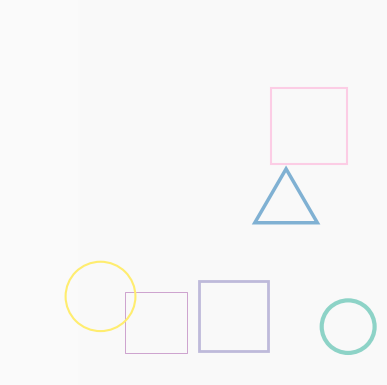[{"shape": "circle", "thickness": 3, "radius": 0.34, "center": [0.898, 0.152]}, {"shape": "square", "thickness": 2, "radius": 0.45, "center": [0.603, 0.18]}, {"shape": "triangle", "thickness": 2.5, "radius": 0.47, "center": [0.738, 0.468]}, {"shape": "square", "thickness": 1.5, "radius": 0.49, "center": [0.797, 0.672]}, {"shape": "square", "thickness": 0.5, "radius": 0.4, "center": [0.402, 0.163]}, {"shape": "circle", "thickness": 1.5, "radius": 0.45, "center": [0.259, 0.23]}]